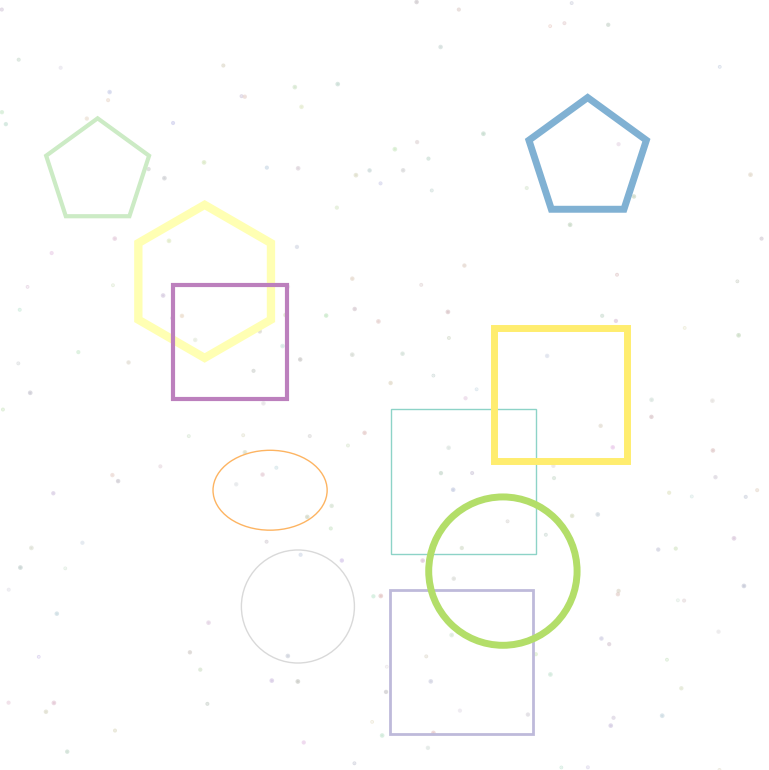[{"shape": "square", "thickness": 0.5, "radius": 0.47, "center": [0.602, 0.375]}, {"shape": "hexagon", "thickness": 3, "radius": 0.5, "center": [0.266, 0.635]}, {"shape": "square", "thickness": 1, "radius": 0.47, "center": [0.6, 0.14]}, {"shape": "pentagon", "thickness": 2.5, "radius": 0.4, "center": [0.763, 0.793]}, {"shape": "oval", "thickness": 0.5, "radius": 0.37, "center": [0.351, 0.363]}, {"shape": "circle", "thickness": 2.5, "radius": 0.48, "center": [0.653, 0.258]}, {"shape": "circle", "thickness": 0.5, "radius": 0.37, "center": [0.387, 0.212]}, {"shape": "square", "thickness": 1.5, "radius": 0.37, "center": [0.299, 0.556]}, {"shape": "pentagon", "thickness": 1.5, "radius": 0.35, "center": [0.127, 0.776]}, {"shape": "square", "thickness": 2.5, "radius": 0.43, "center": [0.728, 0.487]}]